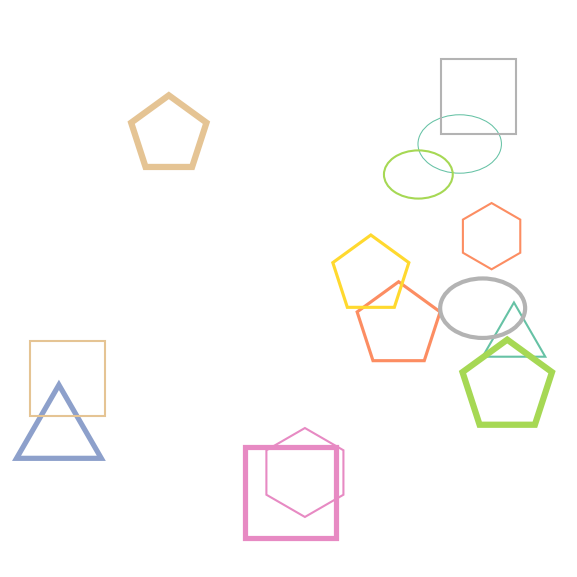[{"shape": "oval", "thickness": 0.5, "radius": 0.36, "center": [0.796, 0.75]}, {"shape": "triangle", "thickness": 1, "radius": 0.31, "center": [0.89, 0.413]}, {"shape": "pentagon", "thickness": 1.5, "radius": 0.38, "center": [0.69, 0.436]}, {"shape": "hexagon", "thickness": 1, "radius": 0.29, "center": [0.851, 0.59]}, {"shape": "triangle", "thickness": 2.5, "radius": 0.42, "center": [0.102, 0.248]}, {"shape": "square", "thickness": 2.5, "radius": 0.4, "center": [0.503, 0.146]}, {"shape": "hexagon", "thickness": 1, "radius": 0.39, "center": [0.528, 0.181]}, {"shape": "oval", "thickness": 1, "radius": 0.3, "center": [0.724, 0.697]}, {"shape": "pentagon", "thickness": 3, "radius": 0.41, "center": [0.878, 0.33]}, {"shape": "pentagon", "thickness": 1.5, "radius": 0.35, "center": [0.642, 0.523]}, {"shape": "pentagon", "thickness": 3, "radius": 0.34, "center": [0.292, 0.765]}, {"shape": "square", "thickness": 1, "radius": 0.32, "center": [0.116, 0.344]}, {"shape": "square", "thickness": 1, "radius": 0.32, "center": [0.828, 0.833]}, {"shape": "oval", "thickness": 2, "radius": 0.37, "center": [0.836, 0.465]}]